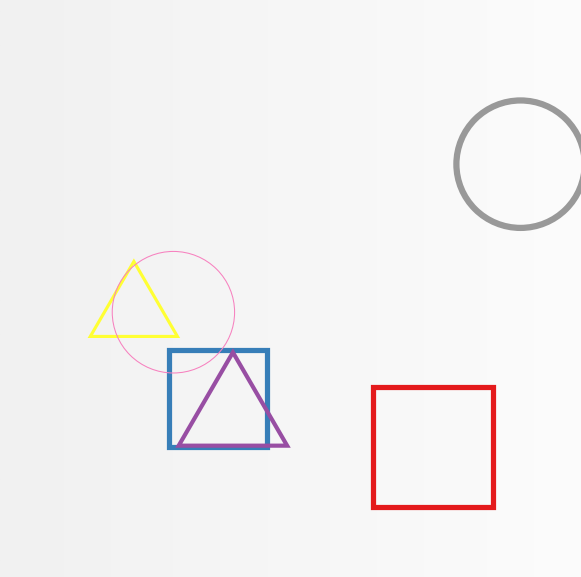[{"shape": "square", "thickness": 2.5, "radius": 0.52, "center": [0.745, 0.225]}, {"shape": "square", "thickness": 2.5, "radius": 0.42, "center": [0.376, 0.309]}, {"shape": "triangle", "thickness": 2, "radius": 0.54, "center": [0.401, 0.281]}, {"shape": "triangle", "thickness": 1.5, "radius": 0.43, "center": [0.23, 0.46]}, {"shape": "circle", "thickness": 0.5, "radius": 0.53, "center": [0.298, 0.459]}, {"shape": "circle", "thickness": 3, "radius": 0.55, "center": [0.896, 0.715]}]